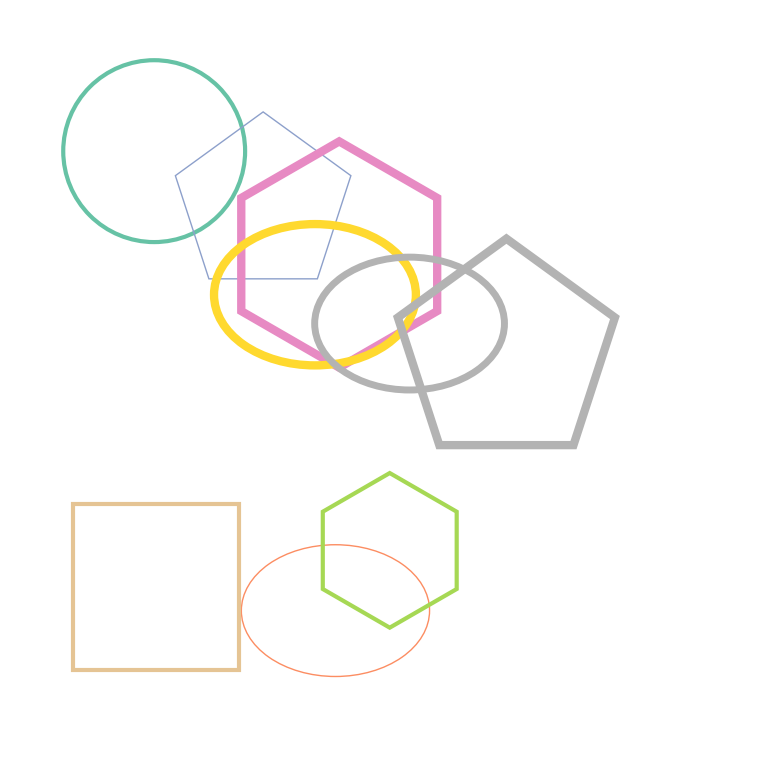[{"shape": "circle", "thickness": 1.5, "radius": 0.59, "center": [0.2, 0.804]}, {"shape": "oval", "thickness": 0.5, "radius": 0.61, "center": [0.436, 0.207]}, {"shape": "pentagon", "thickness": 0.5, "radius": 0.6, "center": [0.342, 0.735]}, {"shape": "hexagon", "thickness": 3, "radius": 0.73, "center": [0.441, 0.669]}, {"shape": "hexagon", "thickness": 1.5, "radius": 0.5, "center": [0.506, 0.285]}, {"shape": "oval", "thickness": 3, "radius": 0.66, "center": [0.409, 0.617]}, {"shape": "square", "thickness": 1.5, "radius": 0.54, "center": [0.203, 0.238]}, {"shape": "pentagon", "thickness": 3, "radius": 0.74, "center": [0.658, 0.542]}, {"shape": "oval", "thickness": 2.5, "radius": 0.62, "center": [0.532, 0.58]}]